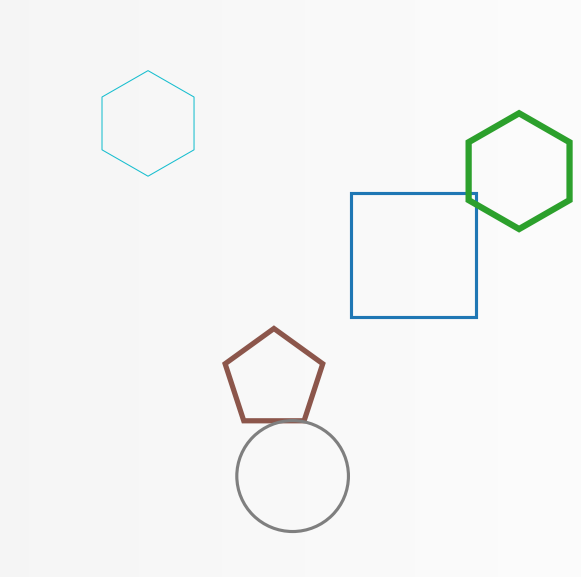[{"shape": "square", "thickness": 1.5, "radius": 0.54, "center": [0.712, 0.557]}, {"shape": "hexagon", "thickness": 3, "radius": 0.5, "center": [0.893, 0.703]}, {"shape": "pentagon", "thickness": 2.5, "radius": 0.44, "center": [0.471, 0.342]}, {"shape": "circle", "thickness": 1.5, "radius": 0.48, "center": [0.503, 0.175]}, {"shape": "hexagon", "thickness": 0.5, "radius": 0.46, "center": [0.255, 0.785]}]